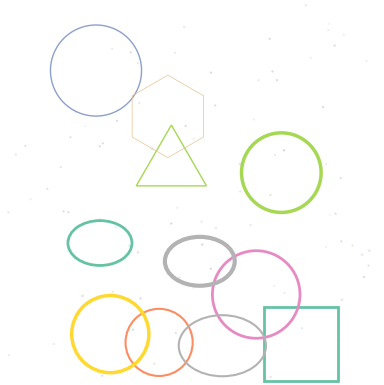[{"shape": "square", "thickness": 2, "radius": 0.48, "center": [0.782, 0.106]}, {"shape": "oval", "thickness": 2, "radius": 0.42, "center": [0.26, 0.369]}, {"shape": "circle", "thickness": 1.5, "radius": 0.44, "center": [0.413, 0.111]}, {"shape": "circle", "thickness": 1, "radius": 0.59, "center": [0.249, 0.817]}, {"shape": "circle", "thickness": 2, "radius": 0.57, "center": [0.665, 0.235]}, {"shape": "circle", "thickness": 2.5, "radius": 0.52, "center": [0.731, 0.552]}, {"shape": "triangle", "thickness": 1, "radius": 0.53, "center": [0.445, 0.57]}, {"shape": "circle", "thickness": 2.5, "radius": 0.5, "center": [0.286, 0.132]}, {"shape": "hexagon", "thickness": 0.5, "radius": 0.54, "center": [0.436, 0.698]}, {"shape": "oval", "thickness": 1.5, "radius": 0.57, "center": [0.578, 0.102]}, {"shape": "oval", "thickness": 3, "radius": 0.45, "center": [0.519, 0.321]}]